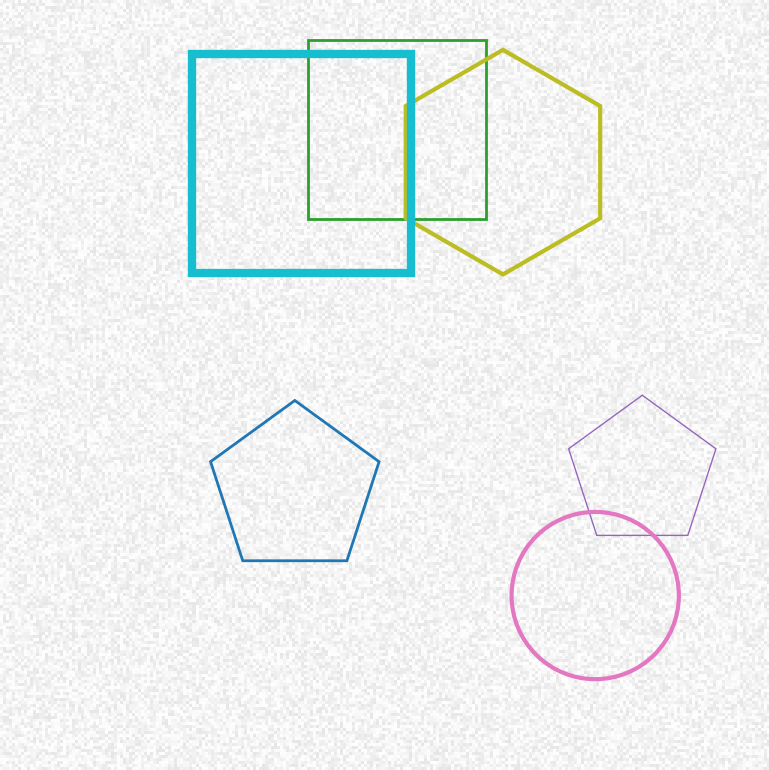[{"shape": "pentagon", "thickness": 1, "radius": 0.58, "center": [0.383, 0.365]}, {"shape": "square", "thickness": 1, "radius": 0.58, "center": [0.516, 0.832]}, {"shape": "pentagon", "thickness": 0.5, "radius": 0.5, "center": [0.834, 0.386]}, {"shape": "circle", "thickness": 1.5, "radius": 0.54, "center": [0.773, 0.227]}, {"shape": "hexagon", "thickness": 1.5, "radius": 0.73, "center": [0.653, 0.789]}, {"shape": "square", "thickness": 3, "radius": 0.71, "center": [0.391, 0.787]}]